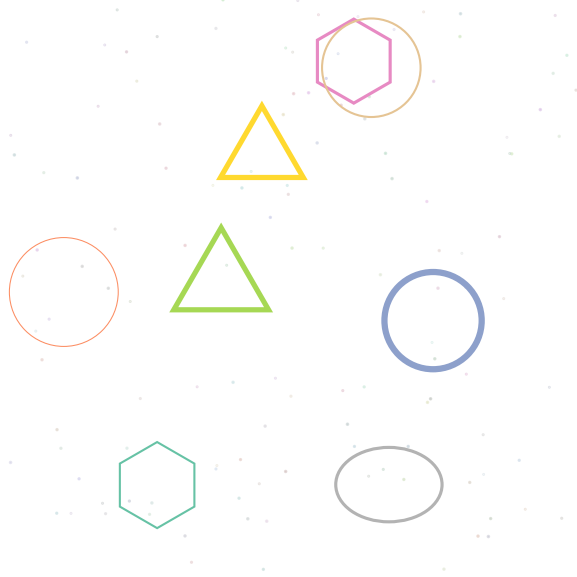[{"shape": "hexagon", "thickness": 1, "radius": 0.37, "center": [0.272, 0.159]}, {"shape": "circle", "thickness": 0.5, "radius": 0.47, "center": [0.11, 0.494]}, {"shape": "circle", "thickness": 3, "radius": 0.42, "center": [0.75, 0.444]}, {"shape": "hexagon", "thickness": 1.5, "radius": 0.36, "center": [0.613, 0.893]}, {"shape": "triangle", "thickness": 2.5, "radius": 0.47, "center": [0.383, 0.51]}, {"shape": "triangle", "thickness": 2.5, "radius": 0.41, "center": [0.453, 0.733]}, {"shape": "circle", "thickness": 1, "radius": 0.43, "center": [0.643, 0.882]}, {"shape": "oval", "thickness": 1.5, "radius": 0.46, "center": [0.673, 0.16]}]